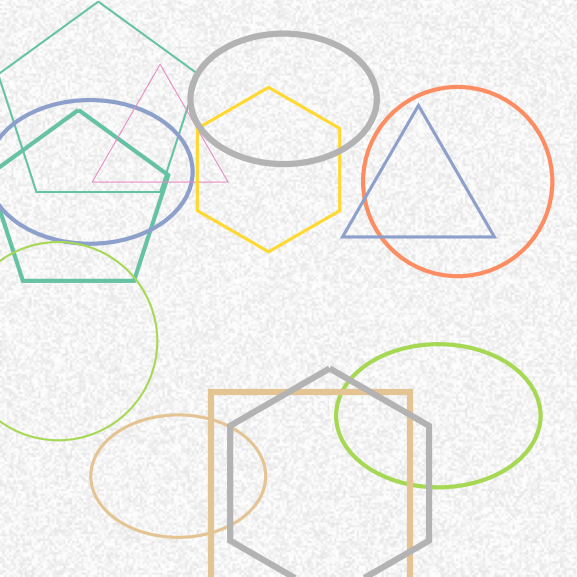[{"shape": "pentagon", "thickness": 2, "radius": 0.82, "center": [0.136, 0.645]}, {"shape": "pentagon", "thickness": 1, "radius": 0.91, "center": [0.17, 0.814]}, {"shape": "circle", "thickness": 2, "radius": 0.82, "center": [0.793, 0.685]}, {"shape": "triangle", "thickness": 1.5, "radius": 0.76, "center": [0.725, 0.665]}, {"shape": "oval", "thickness": 2, "radius": 0.89, "center": [0.156, 0.701]}, {"shape": "triangle", "thickness": 0.5, "radius": 0.68, "center": [0.277, 0.752]}, {"shape": "oval", "thickness": 2, "radius": 0.89, "center": [0.759, 0.279]}, {"shape": "circle", "thickness": 1, "radius": 0.86, "center": [0.101, 0.408]}, {"shape": "hexagon", "thickness": 1.5, "radius": 0.71, "center": [0.465, 0.705]}, {"shape": "oval", "thickness": 1.5, "radius": 0.76, "center": [0.309, 0.175]}, {"shape": "square", "thickness": 3, "radius": 0.86, "center": [0.538, 0.147]}, {"shape": "hexagon", "thickness": 3, "radius": 0.99, "center": [0.571, 0.162]}, {"shape": "oval", "thickness": 3, "radius": 0.81, "center": [0.491, 0.828]}]